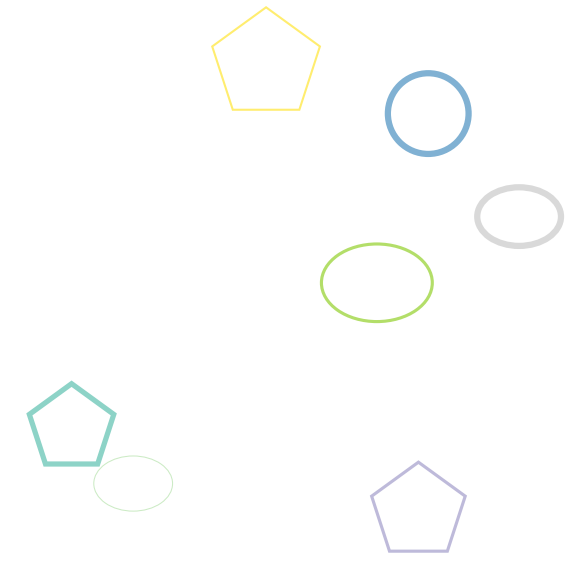[{"shape": "pentagon", "thickness": 2.5, "radius": 0.38, "center": [0.124, 0.258]}, {"shape": "pentagon", "thickness": 1.5, "radius": 0.43, "center": [0.725, 0.114]}, {"shape": "circle", "thickness": 3, "radius": 0.35, "center": [0.742, 0.802]}, {"shape": "oval", "thickness": 1.5, "radius": 0.48, "center": [0.653, 0.509]}, {"shape": "oval", "thickness": 3, "radius": 0.36, "center": [0.899, 0.624]}, {"shape": "oval", "thickness": 0.5, "radius": 0.34, "center": [0.231, 0.162]}, {"shape": "pentagon", "thickness": 1, "radius": 0.49, "center": [0.461, 0.888]}]